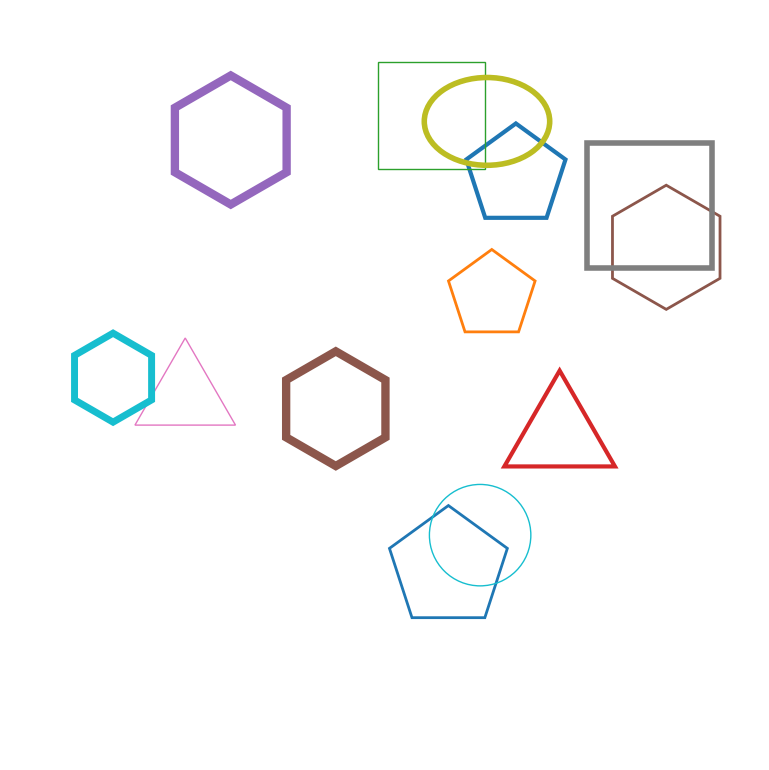[{"shape": "pentagon", "thickness": 1, "radius": 0.4, "center": [0.582, 0.263]}, {"shape": "pentagon", "thickness": 1.5, "radius": 0.34, "center": [0.67, 0.772]}, {"shape": "pentagon", "thickness": 1, "radius": 0.3, "center": [0.639, 0.617]}, {"shape": "square", "thickness": 0.5, "radius": 0.35, "center": [0.561, 0.85]}, {"shape": "triangle", "thickness": 1.5, "radius": 0.41, "center": [0.727, 0.436]}, {"shape": "hexagon", "thickness": 3, "radius": 0.42, "center": [0.3, 0.818]}, {"shape": "hexagon", "thickness": 3, "radius": 0.37, "center": [0.436, 0.469]}, {"shape": "hexagon", "thickness": 1, "radius": 0.4, "center": [0.865, 0.679]}, {"shape": "triangle", "thickness": 0.5, "radius": 0.38, "center": [0.241, 0.486]}, {"shape": "square", "thickness": 2, "radius": 0.41, "center": [0.844, 0.733]}, {"shape": "oval", "thickness": 2, "radius": 0.41, "center": [0.632, 0.842]}, {"shape": "hexagon", "thickness": 2.5, "radius": 0.29, "center": [0.147, 0.51]}, {"shape": "circle", "thickness": 0.5, "radius": 0.33, "center": [0.624, 0.305]}]